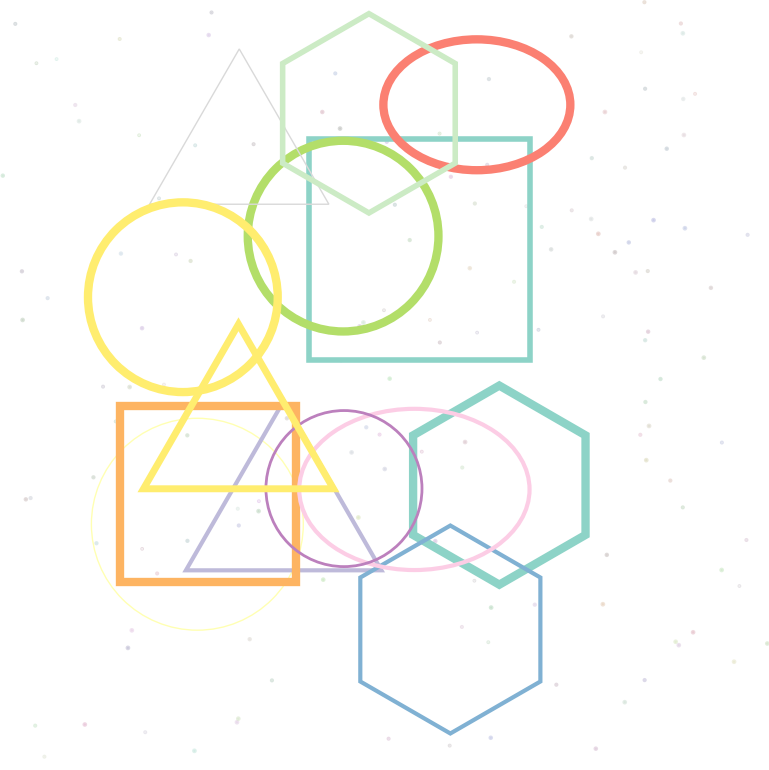[{"shape": "square", "thickness": 2, "radius": 0.72, "center": [0.545, 0.676]}, {"shape": "hexagon", "thickness": 3, "radius": 0.65, "center": [0.648, 0.37]}, {"shape": "circle", "thickness": 0.5, "radius": 0.69, "center": [0.256, 0.319]}, {"shape": "triangle", "thickness": 1.5, "radius": 0.73, "center": [0.368, 0.333]}, {"shape": "oval", "thickness": 3, "radius": 0.61, "center": [0.619, 0.864]}, {"shape": "hexagon", "thickness": 1.5, "radius": 0.68, "center": [0.585, 0.182]}, {"shape": "square", "thickness": 3, "radius": 0.57, "center": [0.27, 0.358]}, {"shape": "circle", "thickness": 3, "radius": 0.62, "center": [0.446, 0.693]}, {"shape": "oval", "thickness": 1.5, "radius": 0.75, "center": [0.538, 0.364]}, {"shape": "triangle", "thickness": 0.5, "radius": 0.67, "center": [0.311, 0.802]}, {"shape": "circle", "thickness": 1, "radius": 0.51, "center": [0.447, 0.365]}, {"shape": "hexagon", "thickness": 2, "radius": 0.65, "center": [0.479, 0.853]}, {"shape": "circle", "thickness": 3, "radius": 0.62, "center": [0.237, 0.614]}, {"shape": "triangle", "thickness": 2.5, "radius": 0.71, "center": [0.31, 0.436]}]